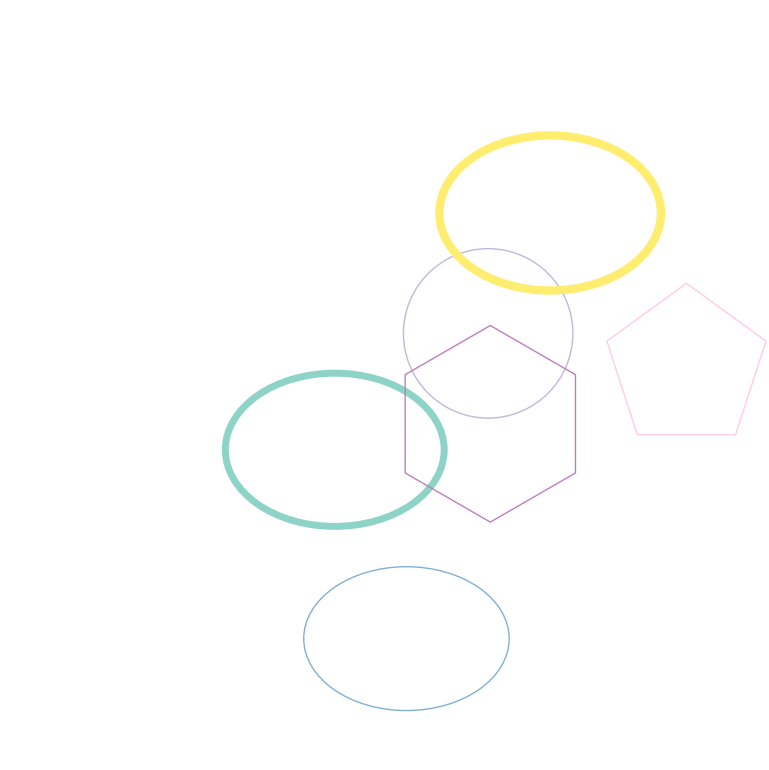[{"shape": "oval", "thickness": 2.5, "radius": 0.71, "center": [0.435, 0.416]}, {"shape": "circle", "thickness": 0.5, "radius": 0.55, "center": [0.634, 0.567]}, {"shape": "oval", "thickness": 0.5, "radius": 0.67, "center": [0.528, 0.171]}, {"shape": "pentagon", "thickness": 0.5, "radius": 0.54, "center": [0.891, 0.523]}, {"shape": "hexagon", "thickness": 0.5, "radius": 0.64, "center": [0.637, 0.45]}, {"shape": "oval", "thickness": 3, "radius": 0.72, "center": [0.714, 0.723]}]